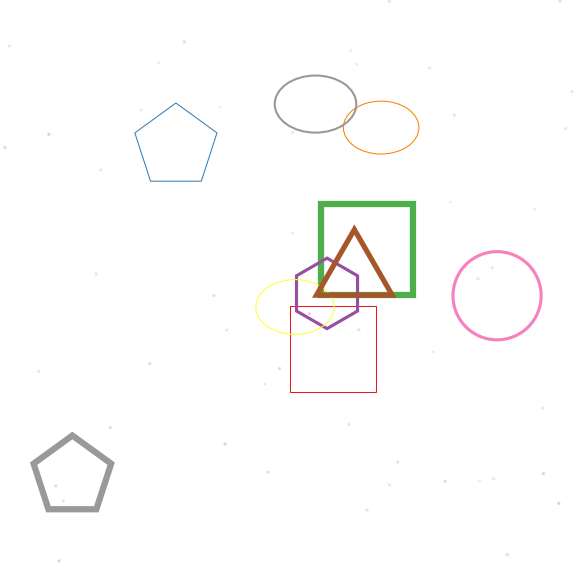[{"shape": "square", "thickness": 0.5, "radius": 0.38, "center": [0.577, 0.395]}, {"shape": "pentagon", "thickness": 0.5, "radius": 0.37, "center": [0.305, 0.746]}, {"shape": "square", "thickness": 3, "radius": 0.4, "center": [0.635, 0.567]}, {"shape": "hexagon", "thickness": 1.5, "radius": 0.31, "center": [0.566, 0.491]}, {"shape": "oval", "thickness": 0.5, "radius": 0.33, "center": [0.66, 0.778]}, {"shape": "oval", "thickness": 0.5, "radius": 0.34, "center": [0.511, 0.468]}, {"shape": "triangle", "thickness": 2.5, "radius": 0.38, "center": [0.614, 0.526]}, {"shape": "circle", "thickness": 1.5, "radius": 0.38, "center": [0.861, 0.487]}, {"shape": "oval", "thickness": 1, "radius": 0.35, "center": [0.546, 0.819]}, {"shape": "pentagon", "thickness": 3, "radius": 0.35, "center": [0.125, 0.174]}]